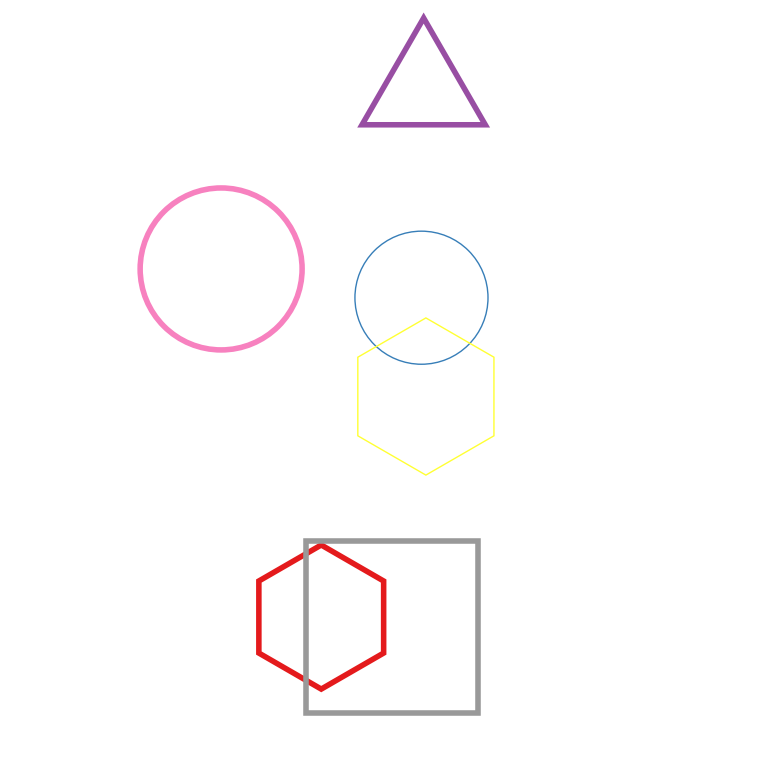[{"shape": "hexagon", "thickness": 2, "radius": 0.47, "center": [0.417, 0.199]}, {"shape": "circle", "thickness": 0.5, "radius": 0.43, "center": [0.547, 0.613]}, {"shape": "triangle", "thickness": 2, "radius": 0.46, "center": [0.55, 0.884]}, {"shape": "hexagon", "thickness": 0.5, "radius": 0.51, "center": [0.553, 0.485]}, {"shape": "circle", "thickness": 2, "radius": 0.53, "center": [0.287, 0.651]}, {"shape": "square", "thickness": 2, "radius": 0.56, "center": [0.51, 0.185]}]